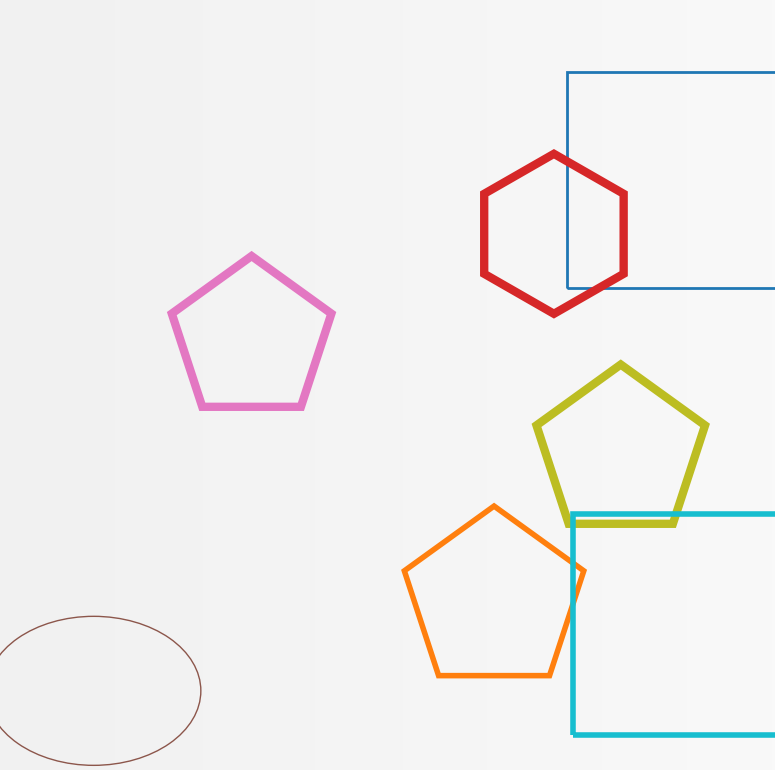[{"shape": "square", "thickness": 1, "radius": 0.7, "center": [0.872, 0.766]}, {"shape": "pentagon", "thickness": 2, "radius": 0.61, "center": [0.638, 0.221]}, {"shape": "hexagon", "thickness": 3, "radius": 0.52, "center": [0.715, 0.696]}, {"shape": "oval", "thickness": 0.5, "radius": 0.69, "center": [0.121, 0.103]}, {"shape": "pentagon", "thickness": 3, "radius": 0.54, "center": [0.325, 0.559]}, {"shape": "pentagon", "thickness": 3, "radius": 0.57, "center": [0.801, 0.412]}, {"shape": "square", "thickness": 2, "radius": 0.72, "center": [0.882, 0.189]}]